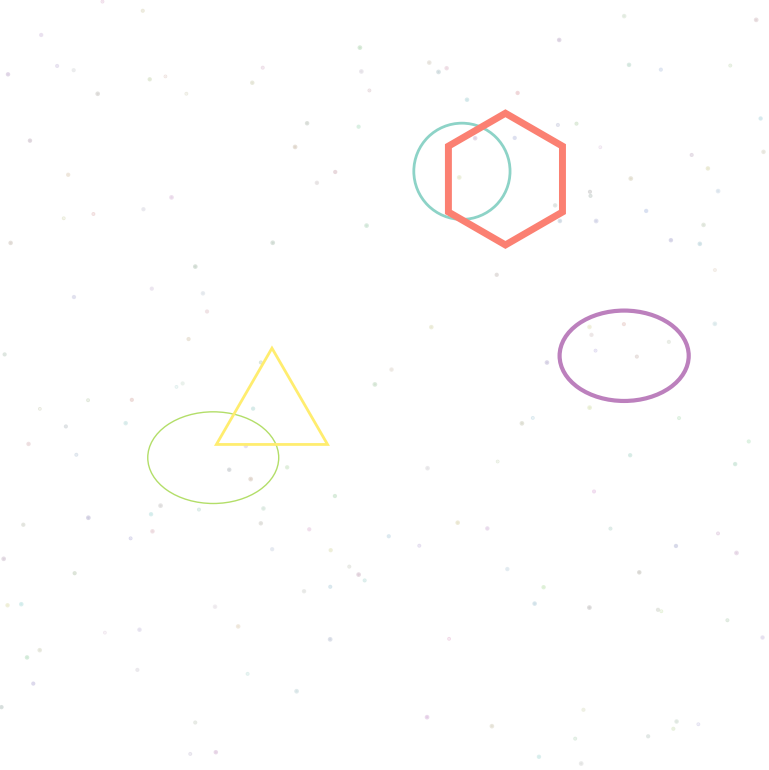[{"shape": "circle", "thickness": 1, "radius": 0.31, "center": [0.6, 0.778]}, {"shape": "hexagon", "thickness": 2.5, "radius": 0.43, "center": [0.656, 0.767]}, {"shape": "oval", "thickness": 0.5, "radius": 0.43, "center": [0.277, 0.406]}, {"shape": "oval", "thickness": 1.5, "radius": 0.42, "center": [0.811, 0.538]}, {"shape": "triangle", "thickness": 1, "radius": 0.42, "center": [0.353, 0.464]}]